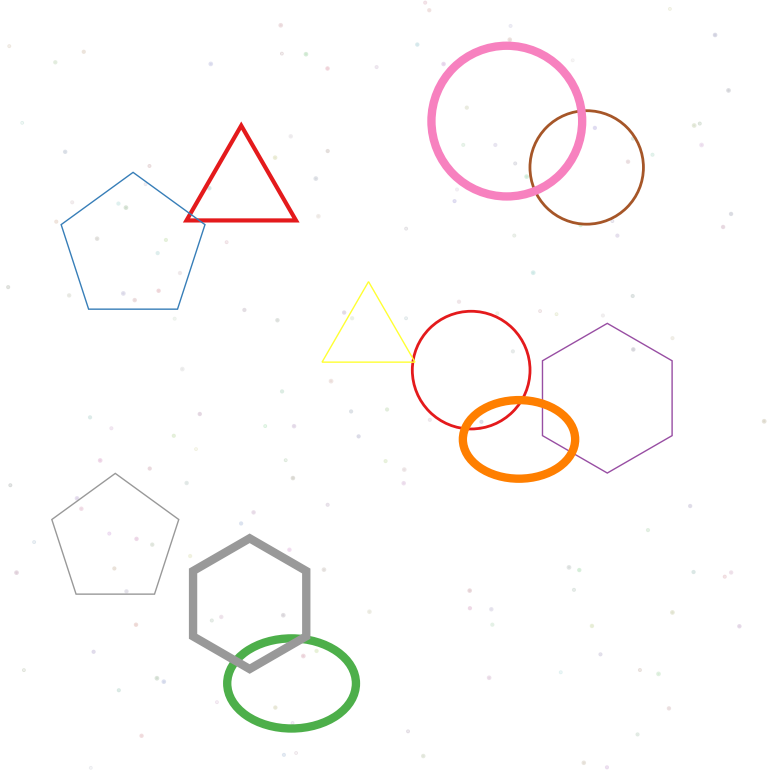[{"shape": "triangle", "thickness": 1.5, "radius": 0.41, "center": [0.313, 0.755]}, {"shape": "circle", "thickness": 1, "radius": 0.38, "center": [0.612, 0.519]}, {"shape": "pentagon", "thickness": 0.5, "radius": 0.49, "center": [0.173, 0.678]}, {"shape": "oval", "thickness": 3, "radius": 0.42, "center": [0.379, 0.112]}, {"shape": "hexagon", "thickness": 0.5, "radius": 0.49, "center": [0.789, 0.483]}, {"shape": "oval", "thickness": 3, "radius": 0.36, "center": [0.674, 0.429]}, {"shape": "triangle", "thickness": 0.5, "radius": 0.35, "center": [0.479, 0.565]}, {"shape": "circle", "thickness": 1, "radius": 0.37, "center": [0.762, 0.783]}, {"shape": "circle", "thickness": 3, "radius": 0.49, "center": [0.658, 0.843]}, {"shape": "hexagon", "thickness": 3, "radius": 0.42, "center": [0.324, 0.216]}, {"shape": "pentagon", "thickness": 0.5, "radius": 0.43, "center": [0.15, 0.299]}]